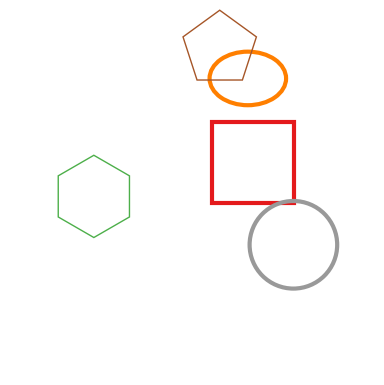[{"shape": "square", "thickness": 3, "radius": 0.53, "center": [0.657, 0.577]}, {"shape": "hexagon", "thickness": 1, "radius": 0.53, "center": [0.244, 0.49]}, {"shape": "oval", "thickness": 3, "radius": 0.5, "center": [0.644, 0.796]}, {"shape": "pentagon", "thickness": 1, "radius": 0.5, "center": [0.571, 0.873]}, {"shape": "circle", "thickness": 3, "radius": 0.57, "center": [0.762, 0.364]}]